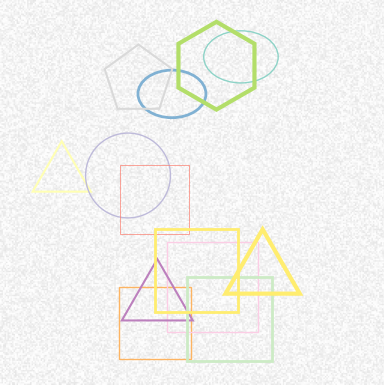[{"shape": "oval", "thickness": 1, "radius": 0.48, "center": [0.626, 0.852]}, {"shape": "triangle", "thickness": 1.5, "radius": 0.44, "center": [0.16, 0.546]}, {"shape": "circle", "thickness": 1, "radius": 0.55, "center": [0.333, 0.544]}, {"shape": "square", "thickness": 0.5, "radius": 0.44, "center": [0.401, 0.482]}, {"shape": "oval", "thickness": 2, "radius": 0.44, "center": [0.447, 0.756]}, {"shape": "square", "thickness": 1, "radius": 0.47, "center": [0.402, 0.16]}, {"shape": "hexagon", "thickness": 3, "radius": 0.57, "center": [0.562, 0.829]}, {"shape": "square", "thickness": 1, "radius": 0.59, "center": [0.552, 0.255]}, {"shape": "pentagon", "thickness": 1.5, "radius": 0.46, "center": [0.36, 0.792]}, {"shape": "triangle", "thickness": 1.5, "radius": 0.53, "center": [0.409, 0.221]}, {"shape": "square", "thickness": 2, "radius": 0.55, "center": [0.596, 0.172]}, {"shape": "triangle", "thickness": 3, "radius": 0.56, "center": [0.682, 0.293]}, {"shape": "square", "thickness": 2, "radius": 0.54, "center": [0.511, 0.297]}]